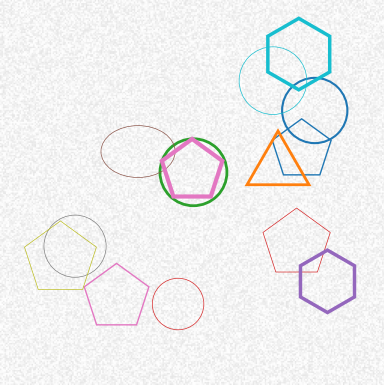[{"shape": "circle", "thickness": 1.5, "radius": 0.42, "center": [0.818, 0.713]}, {"shape": "pentagon", "thickness": 1, "radius": 0.4, "center": [0.784, 0.611]}, {"shape": "triangle", "thickness": 2, "radius": 0.47, "center": [0.722, 0.567]}, {"shape": "circle", "thickness": 2, "radius": 0.43, "center": [0.502, 0.553]}, {"shape": "pentagon", "thickness": 0.5, "radius": 0.46, "center": [0.77, 0.368]}, {"shape": "circle", "thickness": 0.5, "radius": 0.33, "center": [0.463, 0.21]}, {"shape": "hexagon", "thickness": 2.5, "radius": 0.41, "center": [0.851, 0.269]}, {"shape": "oval", "thickness": 0.5, "radius": 0.48, "center": [0.359, 0.606]}, {"shape": "pentagon", "thickness": 3, "radius": 0.41, "center": [0.499, 0.556]}, {"shape": "pentagon", "thickness": 1, "radius": 0.44, "center": [0.303, 0.228]}, {"shape": "circle", "thickness": 0.5, "radius": 0.4, "center": [0.195, 0.361]}, {"shape": "pentagon", "thickness": 0.5, "radius": 0.49, "center": [0.157, 0.328]}, {"shape": "circle", "thickness": 0.5, "radius": 0.44, "center": [0.709, 0.791]}, {"shape": "hexagon", "thickness": 2.5, "radius": 0.46, "center": [0.776, 0.86]}]